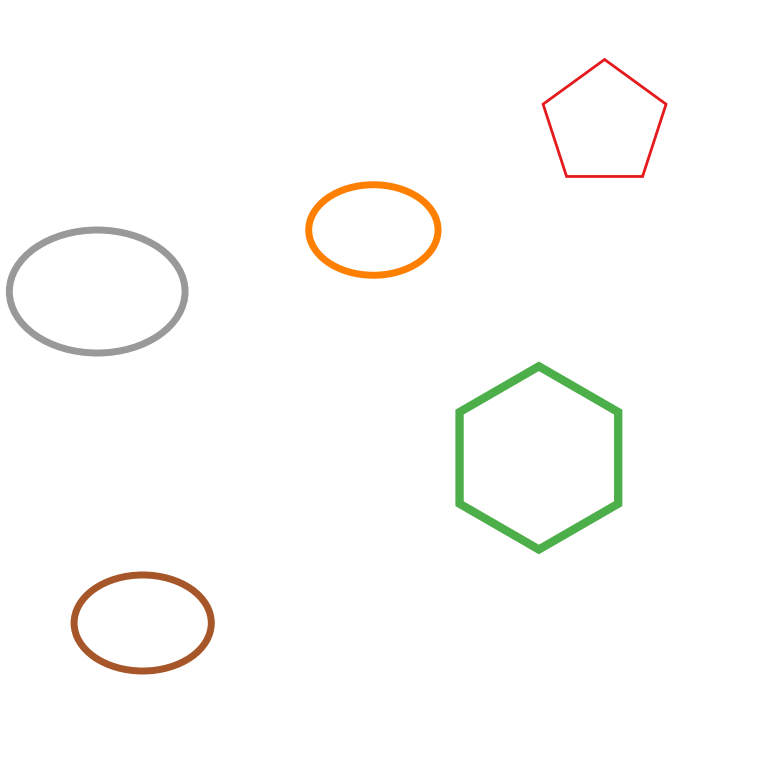[{"shape": "pentagon", "thickness": 1, "radius": 0.42, "center": [0.785, 0.839]}, {"shape": "hexagon", "thickness": 3, "radius": 0.59, "center": [0.7, 0.405]}, {"shape": "oval", "thickness": 2.5, "radius": 0.42, "center": [0.485, 0.701]}, {"shape": "oval", "thickness": 2.5, "radius": 0.45, "center": [0.185, 0.191]}, {"shape": "oval", "thickness": 2.5, "radius": 0.57, "center": [0.126, 0.621]}]